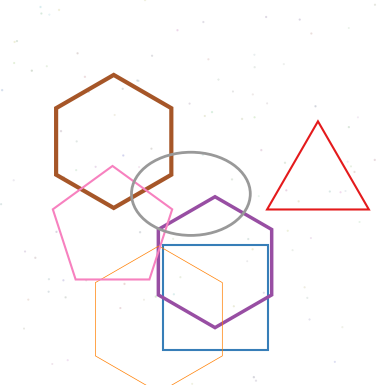[{"shape": "triangle", "thickness": 1.5, "radius": 0.76, "center": [0.826, 0.532]}, {"shape": "square", "thickness": 1.5, "radius": 0.68, "center": [0.559, 0.227]}, {"shape": "hexagon", "thickness": 2.5, "radius": 0.85, "center": [0.558, 0.319]}, {"shape": "hexagon", "thickness": 0.5, "radius": 0.95, "center": [0.413, 0.171]}, {"shape": "hexagon", "thickness": 3, "radius": 0.86, "center": [0.295, 0.633]}, {"shape": "pentagon", "thickness": 1.5, "radius": 0.81, "center": [0.292, 0.406]}, {"shape": "oval", "thickness": 2, "radius": 0.77, "center": [0.496, 0.497]}]